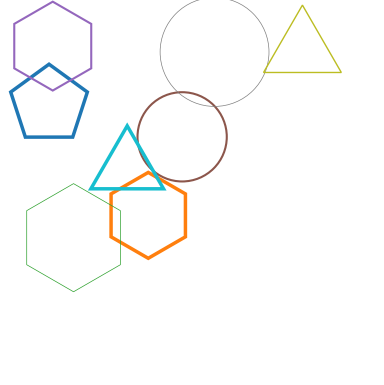[{"shape": "pentagon", "thickness": 2.5, "radius": 0.52, "center": [0.127, 0.729]}, {"shape": "hexagon", "thickness": 2.5, "radius": 0.56, "center": [0.385, 0.441]}, {"shape": "hexagon", "thickness": 0.5, "radius": 0.7, "center": [0.191, 0.383]}, {"shape": "hexagon", "thickness": 1.5, "radius": 0.58, "center": [0.137, 0.88]}, {"shape": "circle", "thickness": 1.5, "radius": 0.58, "center": [0.473, 0.645]}, {"shape": "circle", "thickness": 0.5, "radius": 0.71, "center": [0.557, 0.865]}, {"shape": "triangle", "thickness": 1, "radius": 0.58, "center": [0.786, 0.87]}, {"shape": "triangle", "thickness": 2.5, "radius": 0.54, "center": [0.33, 0.564]}]